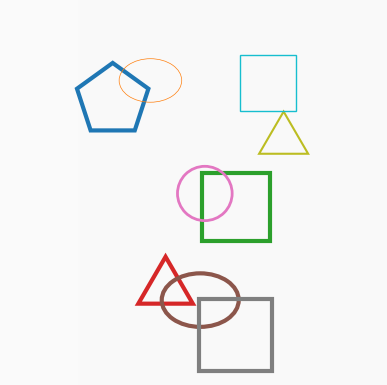[{"shape": "pentagon", "thickness": 3, "radius": 0.48, "center": [0.291, 0.74]}, {"shape": "oval", "thickness": 0.5, "radius": 0.4, "center": [0.388, 0.791]}, {"shape": "square", "thickness": 3, "radius": 0.44, "center": [0.609, 0.462]}, {"shape": "triangle", "thickness": 3, "radius": 0.41, "center": [0.427, 0.252]}, {"shape": "oval", "thickness": 3, "radius": 0.5, "center": [0.517, 0.221]}, {"shape": "circle", "thickness": 2, "radius": 0.35, "center": [0.529, 0.497]}, {"shape": "square", "thickness": 3, "radius": 0.47, "center": [0.608, 0.13]}, {"shape": "triangle", "thickness": 1.5, "radius": 0.37, "center": [0.732, 0.637]}, {"shape": "square", "thickness": 1, "radius": 0.36, "center": [0.691, 0.784]}]